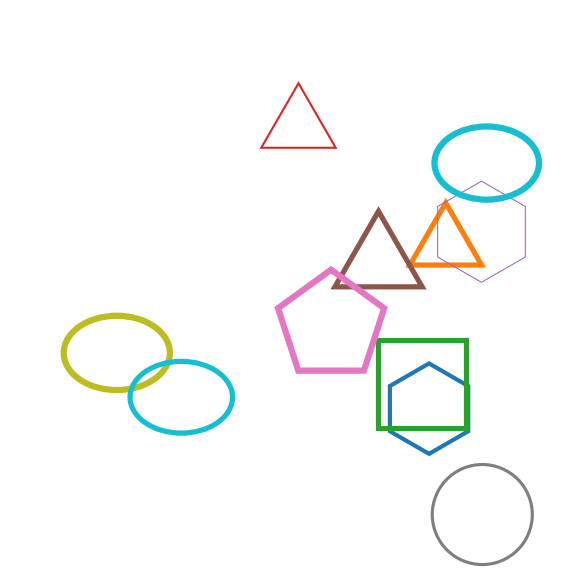[{"shape": "hexagon", "thickness": 2, "radius": 0.39, "center": [0.743, 0.292]}, {"shape": "triangle", "thickness": 2.5, "radius": 0.36, "center": [0.772, 0.576]}, {"shape": "square", "thickness": 2.5, "radius": 0.38, "center": [0.731, 0.334]}, {"shape": "triangle", "thickness": 1, "radius": 0.37, "center": [0.517, 0.78]}, {"shape": "hexagon", "thickness": 0.5, "radius": 0.44, "center": [0.834, 0.598]}, {"shape": "triangle", "thickness": 2.5, "radius": 0.44, "center": [0.655, 0.546]}, {"shape": "pentagon", "thickness": 3, "radius": 0.48, "center": [0.573, 0.435]}, {"shape": "circle", "thickness": 1.5, "radius": 0.43, "center": [0.835, 0.108]}, {"shape": "oval", "thickness": 3, "radius": 0.46, "center": [0.202, 0.388]}, {"shape": "oval", "thickness": 3, "radius": 0.45, "center": [0.843, 0.717]}, {"shape": "oval", "thickness": 2.5, "radius": 0.44, "center": [0.314, 0.311]}]